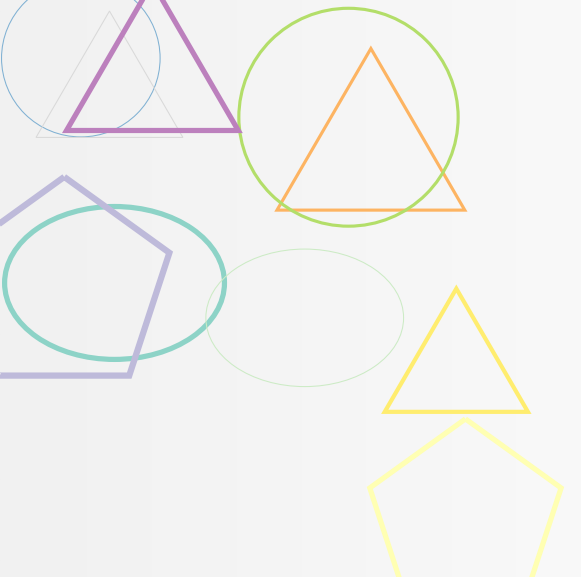[{"shape": "oval", "thickness": 2.5, "radius": 0.95, "center": [0.197, 0.509]}, {"shape": "pentagon", "thickness": 2.5, "radius": 0.87, "center": [0.801, 0.101]}, {"shape": "pentagon", "thickness": 3, "radius": 0.95, "center": [0.111, 0.503]}, {"shape": "circle", "thickness": 0.5, "radius": 0.68, "center": [0.139, 0.898]}, {"shape": "triangle", "thickness": 1.5, "radius": 0.93, "center": [0.638, 0.729]}, {"shape": "circle", "thickness": 1.5, "radius": 0.94, "center": [0.6, 0.796]}, {"shape": "triangle", "thickness": 0.5, "radius": 0.73, "center": [0.188, 0.834]}, {"shape": "triangle", "thickness": 2.5, "radius": 0.85, "center": [0.262, 0.858]}, {"shape": "oval", "thickness": 0.5, "radius": 0.85, "center": [0.524, 0.449]}, {"shape": "triangle", "thickness": 2, "radius": 0.71, "center": [0.785, 0.357]}]